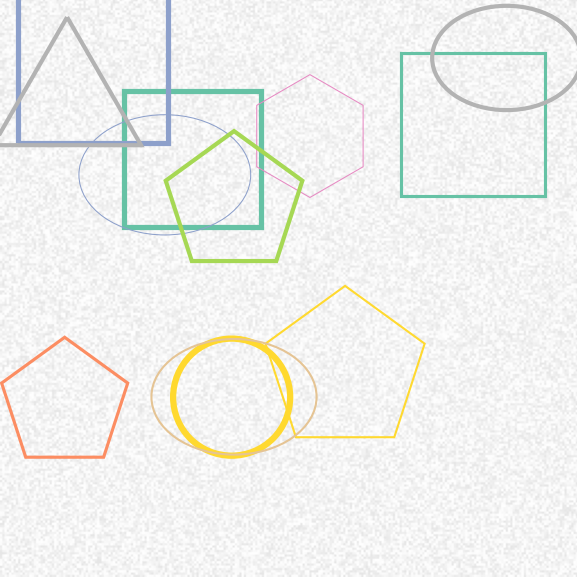[{"shape": "square", "thickness": 2.5, "radius": 0.59, "center": [0.334, 0.724]}, {"shape": "square", "thickness": 1.5, "radius": 0.62, "center": [0.819, 0.784]}, {"shape": "pentagon", "thickness": 1.5, "radius": 0.57, "center": [0.112, 0.3]}, {"shape": "square", "thickness": 2.5, "radius": 0.65, "center": [0.16, 0.882]}, {"shape": "oval", "thickness": 0.5, "radius": 0.74, "center": [0.285, 0.696]}, {"shape": "hexagon", "thickness": 0.5, "radius": 0.53, "center": [0.537, 0.764]}, {"shape": "pentagon", "thickness": 2, "radius": 0.62, "center": [0.405, 0.648]}, {"shape": "circle", "thickness": 3, "radius": 0.51, "center": [0.401, 0.311]}, {"shape": "pentagon", "thickness": 1, "radius": 0.72, "center": [0.598, 0.359]}, {"shape": "oval", "thickness": 1, "radius": 0.71, "center": [0.405, 0.312]}, {"shape": "triangle", "thickness": 2, "radius": 0.74, "center": [0.116, 0.822]}, {"shape": "oval", "thickness": 2, "radius": 0.65, "center": [0.877, 0.899]}]